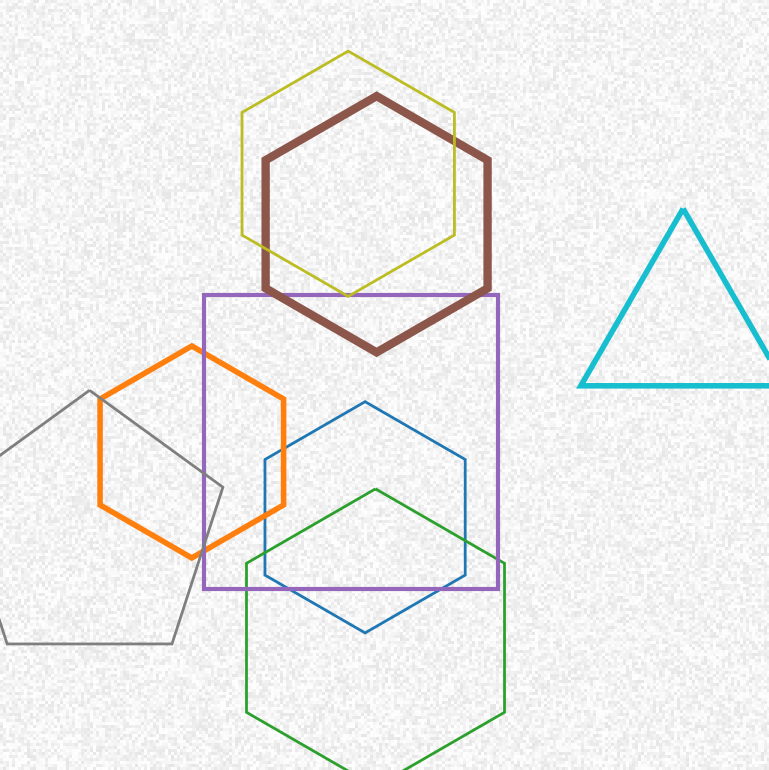[{"shape": "hexagon", "thickness": 1, "radius": 0.75, "center": [0.474, 0.328]}, {"shape": "hexagon", "thickness": 2, "radius": 0.69, "center": [0.249, 0.413]}, {"shape": "hexagon", "thickness": 1, "radius": 0.97, "center": [0.488, 0.172]}, {"shape": "square", "thickness": 1.5, "radius": 0.95, "center": [0.456, 0.426]}, {"shape": "hexagon", "thickness": 3, "radius": 0.83, "center": [0.489, 0.709]}, {"shape": "pentagon", "thickness": 1, "radius": 0.91, "center": [0.116, 0.311]}, {"shape": "hexagon", "thickness": 1, "radius": 0.8, "center": [0.452, 0.774]}, {"shape": "triangle", "thickness": 2, "radius": 0.77, "center": [0.887, 0.576]}]